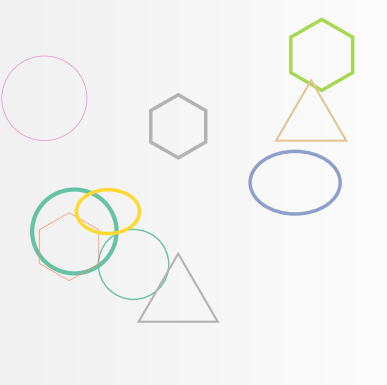[{"shape": "circle", "thickness": 1, "radius": 0.45, "center": [0.345, 0.313]}, {"shape": "circle", "thickness": 3, "radius": 0.54, "center": [0.192, 0.399]}, {"shape": "hexagon", "thickness": 0.5, "radius": 0.44, "center": [0.179, 0.359]}, {"shape": "oval", "thickness": 2.5, "radius": 0.58, "center": [0.762, 0.526]}, {"shape": "circle", "thickness": 0.5, "radius": 0.55, "center": [0.115, 0.745]}, {"shape": "hexagon", "thickness": 2.5, "radius": 0.46, "center": [0.83, 0.857]}, {"shape": "oval", "thickness": 2.5, "radius": 0.41, "center": [0.279, 0.45]}, {"shape": "triangle", "thickness": 1.5, "radius": 0.52, "center": [0.803, 0.687]}, {"shape": "triangle", "thickness": 1.5, "radius": 0.59, "center": [0.46, 0.223]}, {"shape": "hexagon", "thickness": 2.5, "radius": 0.41, "center": [0.46, 0.672]}]